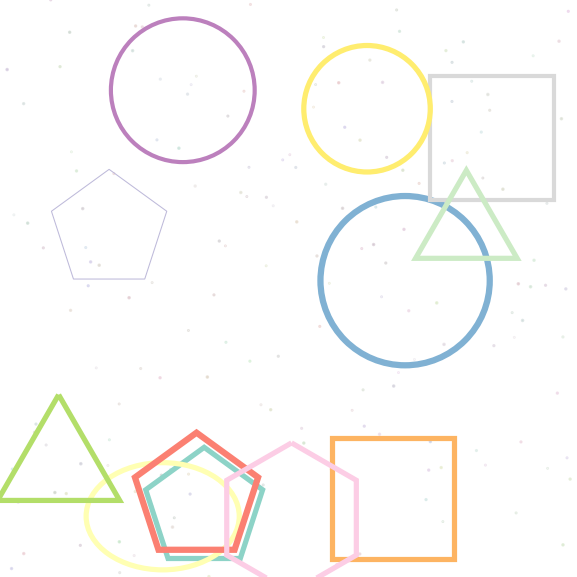[{"shape": "pentagon", "thickness": 2.5, "radius": 0.53, "center": [0.354, 0.118]}, {"shape": "oval", "thickness": 2.5, "radius": 0.66, "center": [0.282, 0.105]}, {"shape": "pentagon", "thickness": 0.5, "radius": 0.52, "center": [0.189, 0.601]}, {"shape": "pentagon", "thickness": 3, "radius": 0.56, "center": [0.34, 0.138]}, {"shape": "circle", "thickness": 3, "radius": 0.73, "center": [0.701, 0.513]}, {"shape": "square", "thickness": 2.5, "radius": 0.53, "center": [0.68, 0.136]}, {"shape": "triangle", "thickness": 2.5, "radius": 0.61, "center": [0.102, 0.194]}, {"shape": "hexagon", "thickness": 2.5, "radius": 0.65, "center": [0.505, 0.103]}, {"shape": "square", "thickness": 2, "radius": 0.54, "center": [0.852, 0.76]}, {"shape": "circle", "thickness": 2, "radius": 0.62, "center": [0.317, 0.843]}, {"shape": "triangle", "thickness": 2.5, "radius": 0.51, "center": [0.808, 0.603]}, {"shape": "circle", "thickness": 2.5, "radius": 0.55, "center": [0.636, 0.811]}]